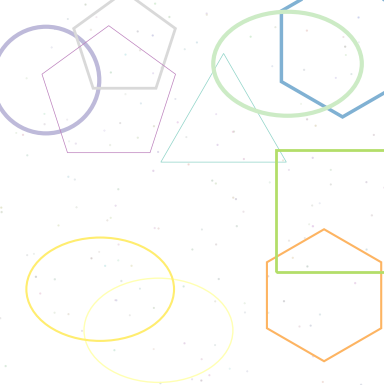[{"shape": "triangle", "thickness": 0.5, "radius": 0.94, "center": [0.581, 0.673]}, {"shape": "oval", "thickness": 1, "radius": 0.97, "center": [0.412, 0.142]}, {"shape": "circle", "thickness": 3, "radius": 0.69, "center": [0.119, 0.792]}, {"shape": "hexagon", "thickness": 2.5, "radius": 0.92, "center": [0.89, 0.88]}, {"shape": "hexagon", "thickness": 1.5, "radius": 0.86, "center": [0.842, 0.233]}, {"shape": "square", "thickness": 2, "radius": 0.79, "center": [0.874, 0.452]}, {"shape": "pentagon", "thickness": 2, "radius": 0.69, "center": [0.323, 0.883]}, {"shape": "pentagon", "thickness": 0.5, "radius": 0.91, "center": [0.282, 0.751]}, {"shape": "oval", "thickness": 3, "radius": 0.96, "center": [0.747, 0.834]}, {"shape": "oval", "thickness": 1.5, "radius": 0.96, "center": [0.26, 0.249]}]